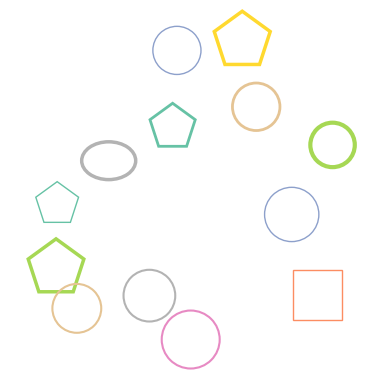[{"shape": "pentagon", "thickness": 1, "radius": 0.29, "center": [0.149, 0.47]}, {"shape": "pentagon", "thickness": 2, "radius": 0.31, "center": [0.448, 0.67]}, {"shape": "square", "thickness": 1, "radius": 0.32, "center": [0.825, 0.234]}, {"shape": "circle", "thickness": 1, "radius": 0.31, "center": [0.46, 0.869]}, {"shape": "circle", "thickness": 1, "radius": 0.35, "center": [0.758, 0.443]}, {"shape": "circle", "thickness": 1.5, "radius": 0.38, "center": [0.495, 0.118]}, {"shape": "pentagon", "thickness": 2.5, "radius": 0.38, "center": [0.146, 0.304]}, {"shape": "circle", "thickness": 3, "radius": 0.29, "center": [0.864, 0.624]}, {"shape": "pentagon", "thickness": 2.5, "radius": 0.38, "center": [0.629, 0.894]}, {"shape": "circle", "thickness": 1.5, "radius": 0.32, "center": [0.2, 0.199]}, {"shape": "circle", "thickness": 2, "radius": 0.31, "center": [0.665, 0.723]}, {"shape": "oval", "thickness": 2.5, "radius": 0.35, "center": [0.282, 0.583]}, {"shape": "circle", "thickness": 1.5, "radius": 0.34, "center": [0.388, 0.232]}]